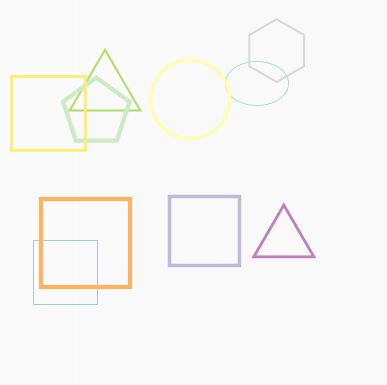[{"shape": "oval", "thickness": 0.5, "radius": 0.41, "center": [0.663, 0.783]}, {"shape": "circle", "thickness": 2.5, "radius": 0.51, "center": [0.491, 0.742]}, {"shape": "square", "thickness": 2.5, "radius": 0.45, "center": [0.527, 0.402]}, {"shape": "square", "thickness": 0.5, "radius": 0.42, "center": [0.167, 0.292]}, {"shape": "square", "thickness": 3, "radius": 0.57, "center": [0.221, 0.37]}, {"shape": "triangle", "thickness": 1.5, "radius": 0.53, "center": [0.271, 0.766]}, {"shape": "hexagon", "thickness": 1.5, "radius": 0.41, "center": [0.714, 0.869]}, {"shape": "triangle", "thickness": 2, "radius": 0.45, "center": [0.732, 0.378]}, {"shape": "pentagon", "thickness": 3, "radius": 0.45, "center": [0.249, 0.708]}, {"shape": "square", "thickness": 2, "radius": 0.48, "center": [0.124, 0.706]}]